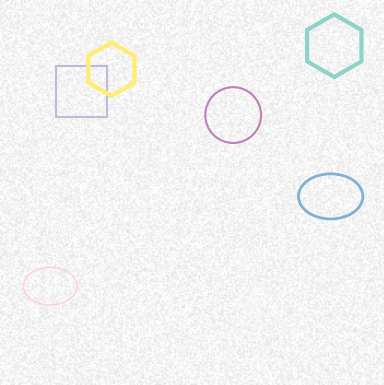[{"shape": "hexagon", "thickness": 3, "radius": 0.41, "center": [0.868, 0.881]}, {"shape": "square", "thickness": 1.5, "radius": 0.33, "center": [0.212, 0.762]}, {"shape": "oval", "thickness": 2, "radius": 0.42, "center": [0.859, 0.49]}, {"shape": "oval", "thickness": 1, "radius": 0.35, "center": [0.131, 0.257]}, {"shape": "circle", "thickness": 1.5, "radius": 0.36, "center": [0.606, 0.701]}, {"shape": "hexagon", "thickness": 3, "radius": 0.35, "center": [0.289, 0.82]}]